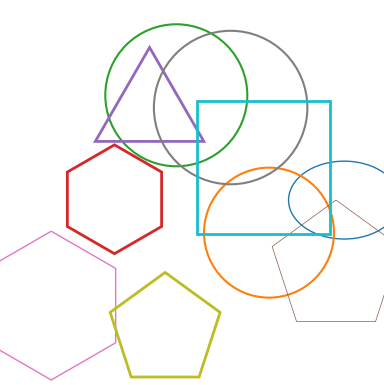[{"shape": "oval", "thickness": 1, "radius": 0.72, "center": [0.894, 0.48]}, {"shape": "circle", "thickness": 1.5, "radius": 0.84, "center": [0.699, 0.396]}, {"shape": "circle", "thickness": 1.5, "radius": 0.92, "center": [0.458, 0.753]}, {"shape": "hexagon", "thickness": 2, "radius": 0.71, "center": [0.297, 0.482]}, {"shape": "triangle", "thickness": 2, "radius": 0.81, "center": [0.389, 0.714]}, {"shape": "pentagon", "thickness": 0.5, "radius": 0.87, "center": [0.873, 0.306]}, {"shape": "hexagon", "thickness": 1, "radius": 0.97, "center": [0.133, 0.206]}, {"shape": "circle", "thickness": 1.5, "radius": 1.0, "center": [0.599, 0.721]}, {"shape": "pentagon", "thickness": 2, "radius": 0.75, "center": [0.429, 0.142]}, {"shape": "square", "thickness": 2, "radius": 0.86, "center": [0.684, 0.564]}]